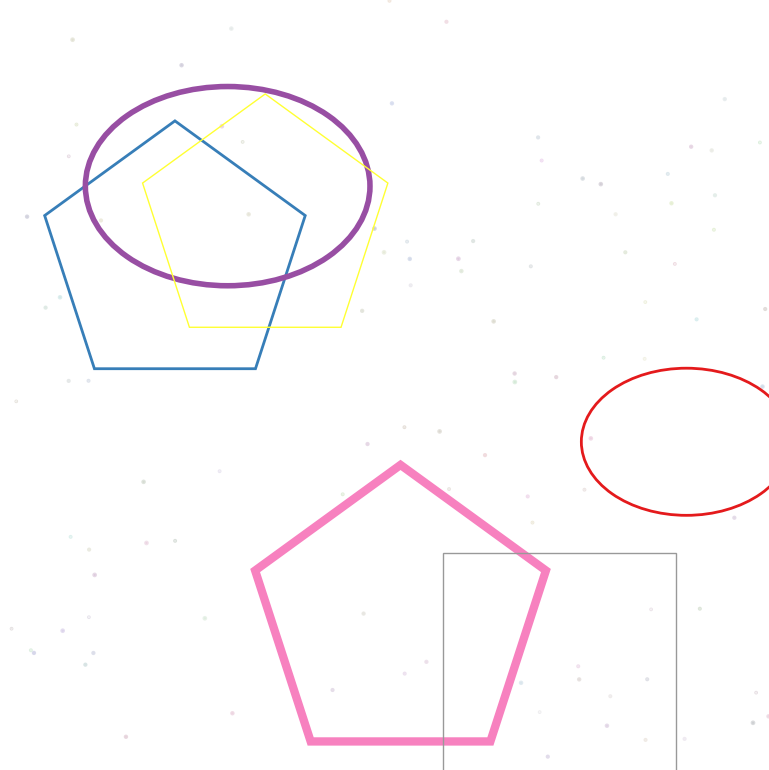[{"shape": "oval", "thickness": 1, "radius": 0.68, "center": [0.891, 0.426]}, {"shape": "pentagon", "thickness": 1, "radius": 0.89, "center": [0.227, 0.665]}, {"shape": "oval", "thickness": 2, "radius": 0.92, "center": [0.296, 0.758]}, {"shape": "pentagon", "thickness": 0.5, "radius": 0.84, "center": [0.344, 0.71]}, {"shape": "pentagon", "thickness": 3, "radius": 0.99, "center": [0.52, 0.198]}, {"shape": "square", "thickness": 0.5, "radius": 0.76, "center": [0.726, 0.13]}]